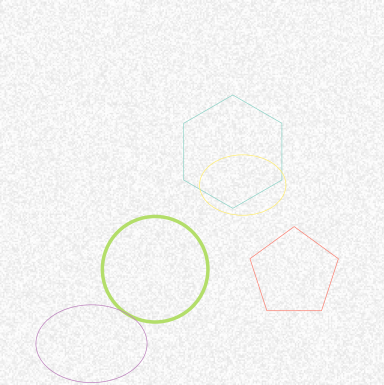[{"shape": "hexagon", "thickness": 0.5, "radius": 0.74, "center": [0.605, 0.606]}, {"shape": "pentagon", "thickness": 0.5, "radius": 0.6, "center": [0.764, 0.291]}, {"shape": "circle", "thickness": 2.5, "radius": 0.69, "center": [0.403, 0.301]}, {"shape": "oval", "thickness": 0.5, "radius": 0.72, "center": [0.238, 0.107]}, {"shape": "oval", "thickness": 0.5, "radius": 0.56, "center": [0.63, 0.519]}]